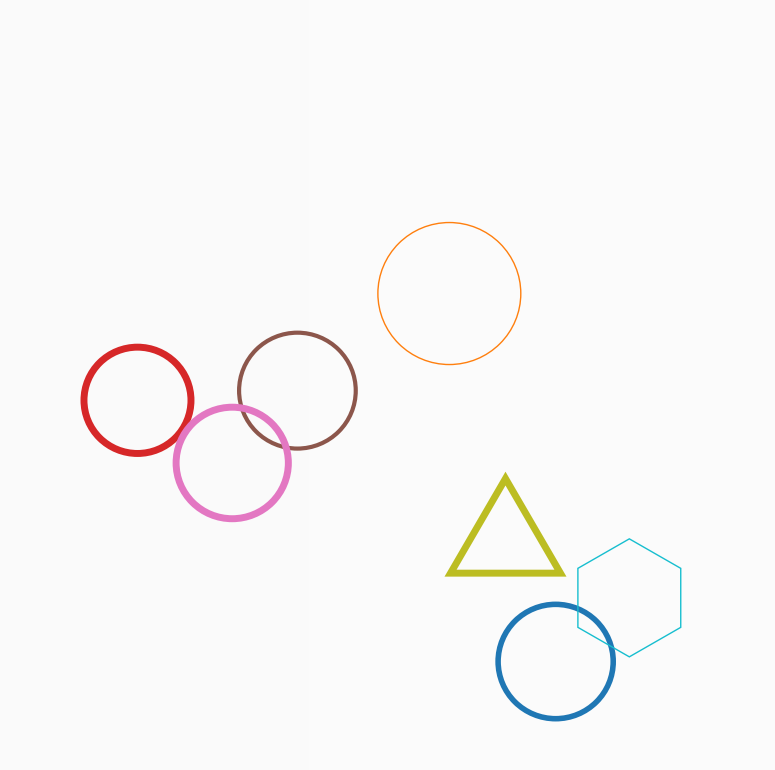[{"shape": "circle", "thickness": 2, "radius": 0.37, "center": [0.717, 0.141]}, {"shape": "circle", "thickness": 0.5, "radius": 0.46, "center": [0.58, 0.619]}, {"shape": "circle", "thickness": 2.5, "radius": 0.35, "center": [0.177, 0.48]}, {"shape": "circle", "thickness": 1.5, "radius": 0.38, "center": [0.384, 0.493]}, {"shape": "circle", "thickness": 2.5, "radius": 0.36, "center": [0.3, 0.399]}, {"shape": "triangle", "thickness": 2.5, "radius": 0.41, "center": [0.652, 0.297]}, {"shape": "hexagon", "thickness": 0.5, "radius": 0.38, "center": [0.812, 0.224]}]